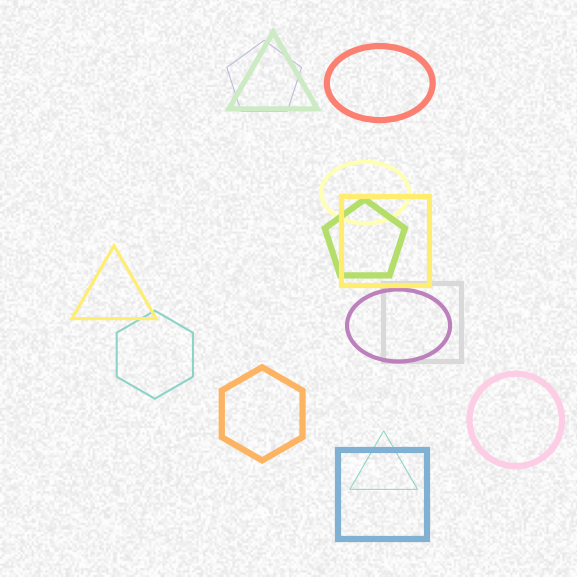[{"shape": "triangle", "thickness": 0.5, "radius": 0.34, "center": [0.664, 0.186]}, {"shape": "hexagon", "thickness": 1, "radius": 0.38, "center": [0.268, 0.385]}, {"shape": "oval", "thickness": 2, "radius": 0.38, "center": [0.632, 0.666]}, {"shape": "pentagon", "thickness": 0.5, "radius": 0.34, "center": [0.457, 0.861]}, {"shape": "oval", "thickness": 3, "radius": 0.46, "center": [0.658, 0.855]}, {"shape": "square", "thickness": 3, "radius": 0.39, "center": [0.663, 0.143]}, {"shape": "hexagon", "thickness": 3, "radius": 0.4, "center": [0.454, 0.283]}, {"shape": "pentagon", "thickness": 3, "radius": 0.36, "center": [0.632, 0.581]}, {"shape": "circle", "thickness": 3, "radius": 0.4, "center": [0.893, 0.272]}, {"shape": "square", "thickness": 2.5, "radius": 0.34, "center": [0.731, 0.441]}, {"shape": "oval", "thickness": 2, "radius": 0.45, "center": [0.69, 0.436]}, {"shape": "triangle", "thickness": 2.5, "radius": 0.44, "center": [0.473, 0.855]}, {"shape": "triangle", "thickness": 1.5, "radius": 0.42, "center": [0.197, 0.49]}, {"shape": "square", "thickness": 2.5, "radius": 0.38, "center": [0.666, 0.583]}]